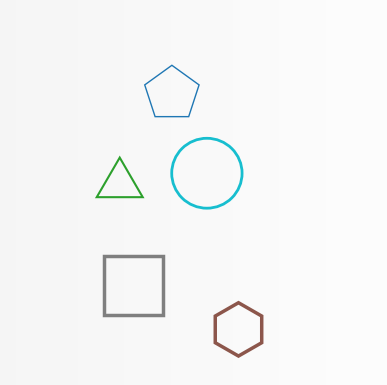[{"shape": "pentagon", "thickness": 1, "radius": 0.37, "center": [0.444, 0.757]}, {"shape": "triangle", "thickness": 1.5, "radius": 0.34, "center": [0.309, 0.522]}, {"shape": "hexagon", "thickness": 2.5, "radius": 0.35, "center": [0.615, 0.144]}, {"shape": "square", "thickness": 2.5, "radius": 0.38, "center": [0.345, 0.259]}, {"shape": "circle", "thickness": 2, "radius": 0.45, "center": [0.534, 0.55]}]